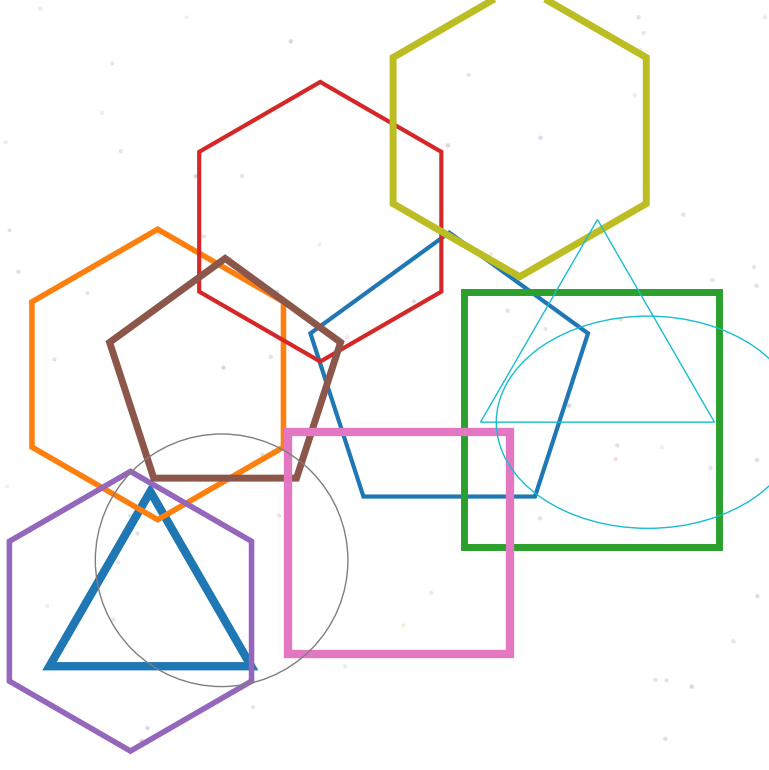[{"shape": "pentagon", "thickness": 1.5, "radius": 0.95, "center": [0.583, 0.508]}, {"shape": "triangle", "thickness": 3, "radius": 0.76, "center": [0.195, 0.21]}, {"shape": "hexagon", "thickness": 2, "radius": 0.94, "center": [0.205, 0.514]}, {"shape": "square", "thickness": 2.5, "radius": 0.83, "center": [0.768, 0.455]}, {"shape": "hexagon", "thickness": 1.5, "radius": 0.91, "center": [0.416, 0.712]}, {"shape": "hexagon", "thickness": 2, "radius": 0.91, "center": [0.169, 0.206]}, {"shape": "pentagon", "thickness": 2.5, "radius": 0.79, "center": [0.292, 0.507]}, {"shape": "square", "thickness": 3, "radius": 0.72, "center": [0.518, 0.295]}, {"shape": "circle", "thickness": 0.5, "radius": 0.82, "center": [0.288, 0.272]}, {"shape": "hexagon", "thickness": 2.5, "radius": 0.95, "center": [0.675, 0.83]}, {"shape": "triangle", "thickness": 0.5, "radius": 0.88, "center": [0.776, 0.539]}, {"shape": "oval", "thickness": 0.5, "radius": 0.98, "center": [0.841, 0.452]}]